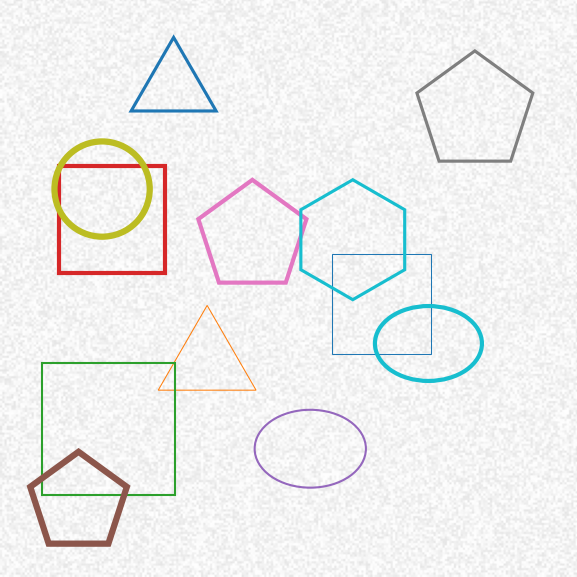[{"shape": "square", "thickness": 0.5, "radius": 0.43, "center": [0.661, 0.473]}, {"shape": "triangle", "thickness": 1.5, "radius": 0.42, "center": [0.301, 0.849]}, {"shape": "triangle", "thickness": 0.5, "radius": 0.49, "center": [0.359, 0.372]}, {"shape": "square", "thickness": 1, "radius": 0.57, "center": [0.188, 0.256]}, {"shape": "square", "thickness": 2, "radius": 0.46, "center": [0.194, 0.619]}, {"shape": "oval", "thickness": 1, "radius": 0.48, "center": [0.537, 0.222]}, {"shape": "pentagon", "thickness": 3, "radius": 0.44, "center": [0.136, 0.129]}, {"shape": "pentagon", "thickness": 2, "radius": 0.49, "center": [0.437, 0.589]}, {"shape": "pentagon", "thickness": 1.5, "radius": 0.53, "center": [0.822, 0.805]}, {"shape": "circle", "thickness": 3, "radius": 0.41, "center": [0.177, 0.672]}, {"shape": "hexagon", "thickness": 1.5, "radius": 0.52, "center": [0.611, 0.584]}, {"shape": "oval", "thickness": 2, "radius": 0.46, "center": [0.742, 0.404]}]